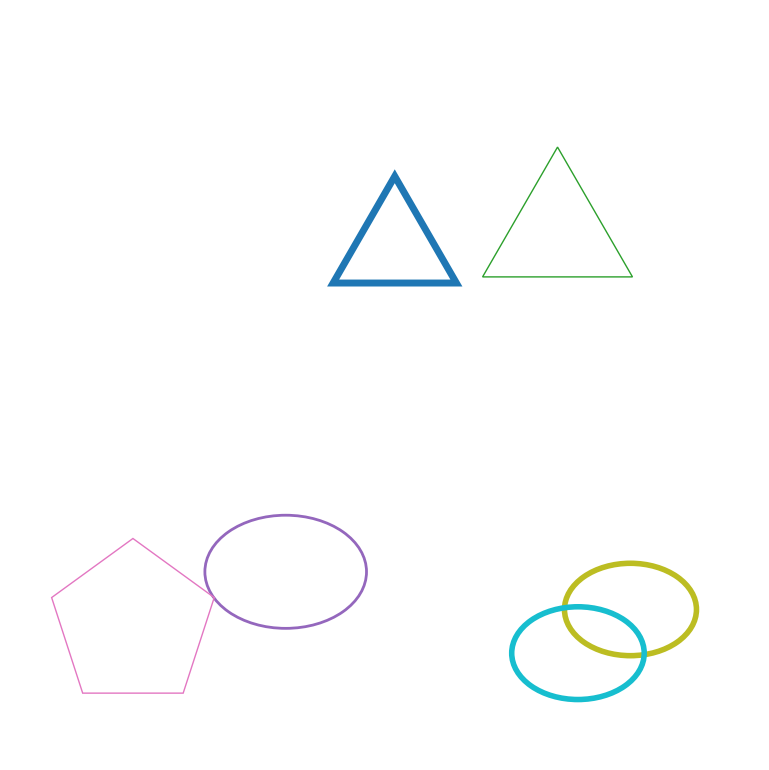[{"shape": "triangle", "thickness": 2.5, "radius": 0.46, "center": [0.513, 0.679]}, {"shape": "triangle", "thickness": 0.5, "radius": 0.56, "center": [0.724, 0.697]}, {"shape": "oval", "thickness": 1, "radius": 0.52, "center": [0.371, 0.257]}, {"shape": "pentagon", "thickness": 0.5, "radius": 0.56, "center": [0.173, 0.19]}, {"shape": "oval", "thickness": 2, "radius": 0.43, "center": [0.819, 0.208]}, {"shape": "oval", "thickness": 2, "radius": 0.43, "center": [0.751, 0.152]}]